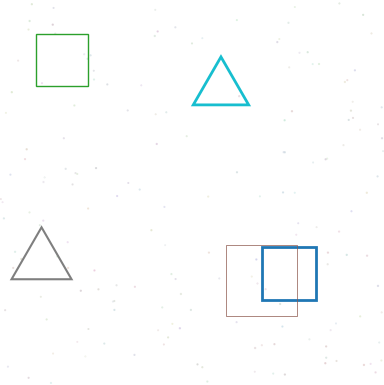[{"shape": "square", "thickness": 2, "radius": 0.35, "center": [0.751, 0.29]}, {"shape": "square", "thickness": 1, "radius": 0.34, "center": [0.162, 0.844]}, {"shape": "square", "thickness": 0.5, "radius": 0.46, "center": [0.679, 0.272]}, {"shape": "triangle", "thickness": 1.5, "radius": 0.45, "center": [0.108, 0.32]}, {"shape": "triangle", "thickness": 2, "radius": 0.42, "center": [0.574, 0.769]}]